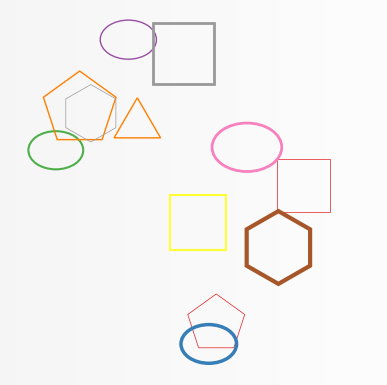[{"shape": "square", "thickness": 0.5, "radius": 0.34, "center": [0.783, 0.518]}, {"shape": "pentagon", "thickness": 0.5, "radius": 0.39, "center": [0.558, 0.159]}, {"shape": "oval", "thickness": 2.5, "radius": 0.36, "center": [0.539, 0.107]}, {"shape": "oval", "thickness": 1.5, "radius": 0.35, "center": [0.144, 0.61]}, {"shape": "oval", "thickness": 1, "radius": 0.36, "center": [0.331, 0.897]}, {"shape": "triangle", "thickness": 1, "radius": 0.35, "center": [0.354, 0.677]}, {"shape": "pentagon", "thickness": 1, "radius": 0.49, "center": [0.206, 0.717]}, {"shape": "square", "thickness": 1.5, "radius": 0.36, "center": [0.511, 0.422]}, {"shape": "hexagon", "thickness": 3, "radius": 0.47, "center": [0.718, 0.357]}, {"shape": "oval", "thickness": 2, "radius": 0.45, "center": [0.637, 0.617]}, {"shape": "square", "thickness": 2, "radius": 0.4, "center": [0.473, 0.862]}, {"shape": "hexagon", "thickness": 0.5, "radius": 0.37, "center": [0.234, 0.706]}]